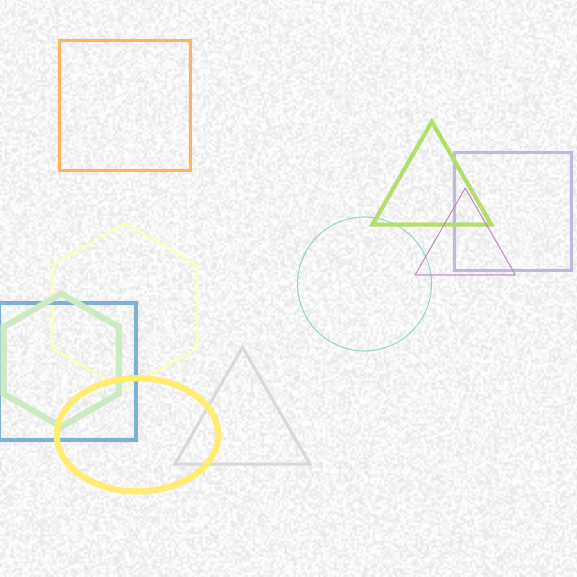[{"shape": "circle", "thickness": 0.5, "radius": 0.58, "center": [0.631, 0.507]}, {"shape": "hexagon", "thickness": 1, "radius": 0.72, "center": [0.216, 0.468]}, {"shape": "square", "thickness": 1.5, "radius": 0.51, "center": [0.887, 0.634]}, {"shape": "square", "thickness": 2, "radius": 0.59, "center": [0.117, 0.355]}, {"shape": "square", "thickness": 1.5, "radius": 0.56, "center": [0.216, 0.817]}, {"shape": "triangle", "thickness": 2, "radius": 0.59, "center": [0.748, 0.67]}, {"shape": "triangle", "thickness": 1.5, "radius": 0.67, "center": [0.42, 0.263]}, {"shape": "triangle", "thickness": 0.5, "radius": 0.5, "center": [0.806, 0.573]}, {"shape": "hexagon", "thickness": 3, "radius": 0.58, "center": [0.106, 0.375]}, {"shape": "oval", "thickness": 3, "radius": 0.7, "center": [0.238, 0.246]}]